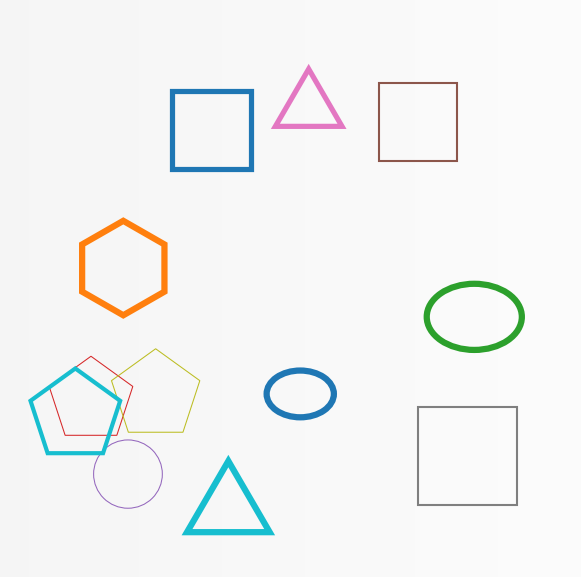[{"shape": "oval", "thickness": 3, "radius": 0.29, "center": [0.517, 0.317]}, {"shape": "square", "thickness": 2.5, "radius": 0.34, "center": [0.364, 0.774]}, {"shape": "hexagon", "thickness": 3, "radius": 0.41, "center": [0.212, 0.535]}, {"shape": "oval", "thickness": 3, "radius": 0.41, "center": [0.816, 0.45]}, {"shape": "pentagon", "thickness": 0.5, "radius": 0.38, "center": [0.157, 0.307]}, {"shape": "circle", "thickness": 0.5, "radius": 0.3, "center": [0.22, 0.178]}, {"shape": "square", "thickness": 1, "radius": 0.34, "center": [0.719, 0.788]}, {"shape": "triangle", "thickness": 2.5, "radius": 0.33, "center": [0.531, 0.813]}, {"shape": "square", "thickness": 1, "radius": 0.43, "center": [0.804, 0.21]}, {"shape": "pentagon", "thickness": 0.5, "radius": 0.4, "center": [0.268, 0.315]}, {"shape": "pentagon", "thickness": 2, "radius": 0.41, "center": [0.13, 0.28]}, {"shape": "triangle", "thickness": 3, "radius": 0.41, "center": [0.393, 0.119]}]